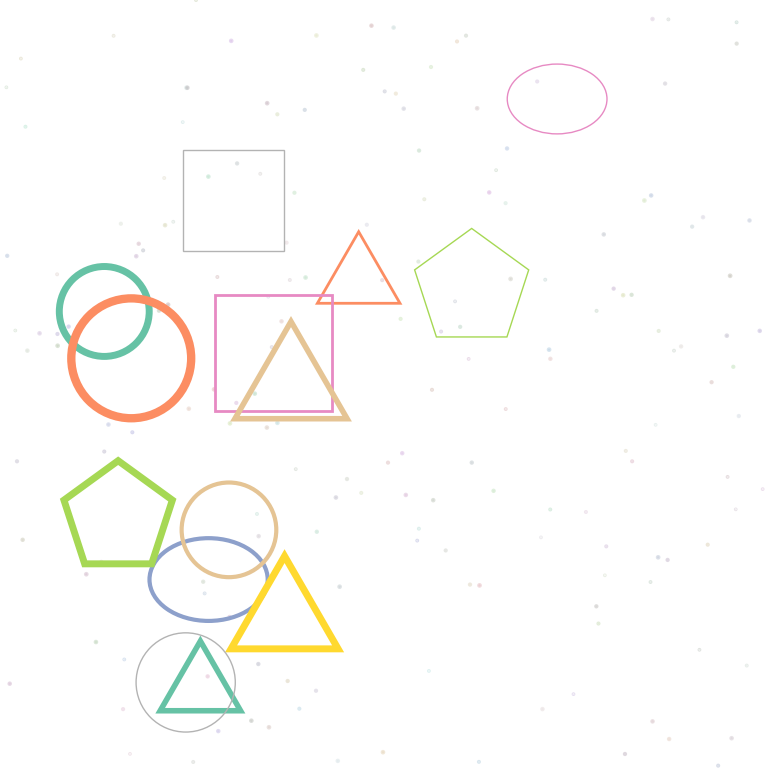[{"shape": "circle", "thickness": 2.5, "radius": 0.29, "center": [0.135, 0.595]}, {"shape": "triangle", "thickness": 2, "radius": 0.3, "center": [0.26, 0.107]}, {"shape": "circle", "thickness": 3, "radius": 0.39, "center": [0.17, 0.535]}, {"shape": "triangle", "thickness": 1, "radius": 0.31, "center": [0.466, 0.637]}, {"shape": "oval", "thickness": 1.5, "radius": 0.38, "center": [0.271, 0.247]}, {"shape": "square", "thickness": 1, "radius": 0.38, "center": [0.355, 0.542]}, {"shape": "oval", "thickness": 0.5, "radius": 0.32, "center": [0.724, 0.871]}, {"shape": "pentagon", "thickness": 0.5, "radius": 0.39, "center": [0.613, 0.625]}, {"shape": "pentagon", "thickness": 2.5, "radius": 0.37, "center": [0.153, 0.328]}, {"shape": "triangle", "thickness": 2.5, "radius": 0.4, "center": [0.37, 0.197]}, {"shape": "triangle", "thickness": 2, "radius": 0.42, "center": [0.378, 0.498]}, {"shape": "circle", "thickness": 1.5, "radius": 0.31, "center": [0.297, 0.312]}, {"shape": "circle", "thickness": 0.5, "radius": 0.32, "center": [0.241, 0.114]}, {"shape": "square", "thickness": 0.5, "radius": 0.33, "center": [0.303, 0.74]}]